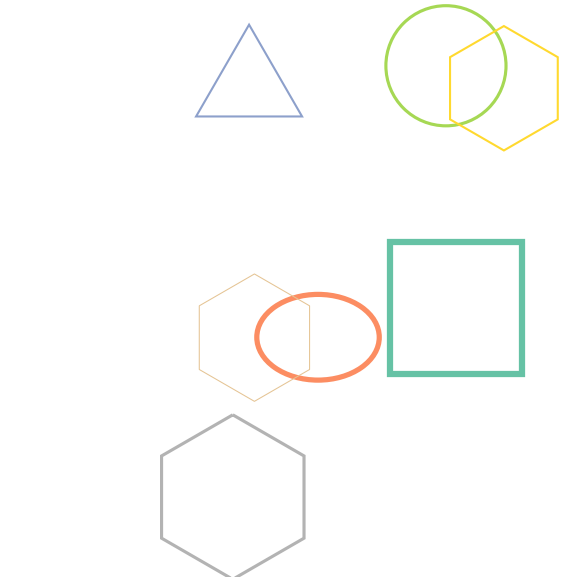[{"shape": "square", "thickness": 3, "radius": 0.57, "center": [0.79, 0.466]}, {"shape": "oval", "thickness": 2.5, "radius": 0.53, "center": [0.551, 0.415]}, {"shape": "triangle", "thickness": 1, "radius": 0.53, "center": [0.431, 0.85]}, {"shape": "circle", "thickness": 1.5, "radius": 0.52, "center": [0.772, 0.885]}, {"shape": "hexagon", "thickness": 1, "radius": 0.54, "center": [0.873, 0.846]}, {"shape": "hexagon", "thickness": 0.5, "radius": 0.55, "center": [0.441, 0.414]}, {"shape": "hexagon", "thickness": 1.5, "radius": 0.71, "center": [0.403, 0.138]}]